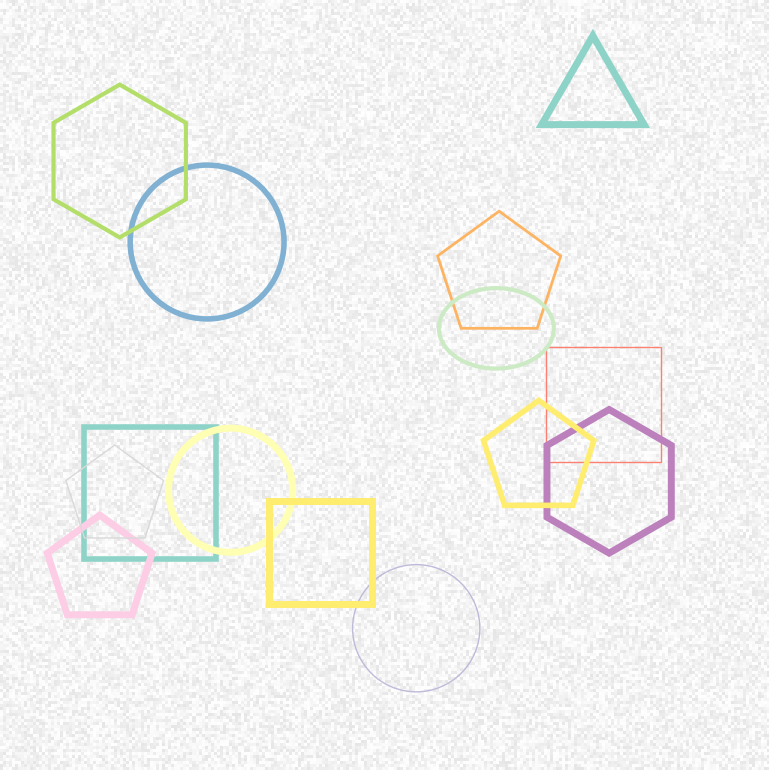[{"shape": "square", "thickness": 2, "radius": 0.43, "center": [0.195, 0.36]}, {"shape": "triangle", "thickness": 2.5, "radius": 0.38, "center": [0.77, 0.877]}, {"shape": "circle", "thickness": 2.5, "radius": 0.4, "center": [0.3, 0.363]}, {"shape": "circle", "thickness": 0.5, "radius": 0.41, "center": [0.541, 0.184]}, {"shape": "square", "thickness": 0.5, "radius": 0.37, "center": [0.784, 0.474]}, {"shape": "circle", "thickness": 2, "radius": 0.5, "center": [0.269, 0.686]}, {"shape": "pentagon", "thickness": 1, "radius": 0.42, "center": [0.648, 0.642]}, {"shape": "hexagon", "thickness": 1.5, "radius": 0.5, "center": [0.155, 0.791]}, {"shape": "pentagon", "thickness": 2.5, "radius": 0.36, "center": [0.129, 0.259]}, {"shape": "pentagon", "thickness": 0.5, "radius": 0.33, "center": [0.149, 0.355]}, {"shape": "hexagon", "thickness": 2.5, "radius": 0.47, "center": [0.791, 0.375]}, {"shape": "oval", "thickness": 1.5, "radius": 0.37, "center": [0.645, 0.574]}, {"shape": "square", "thickness": 2.5, "radius": 0.33, "center": [0.416, 0.282]}, {"shape": "pentagon", "thickness": 2, "radius": 0.38, "center": [0.7, 0.405]}]